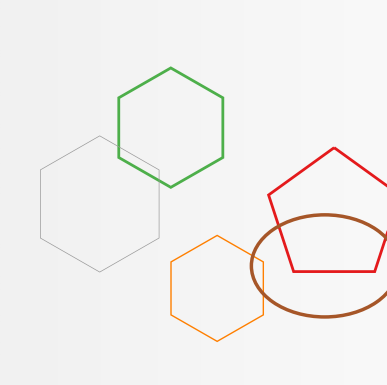[{"shape": "pentagon", "thickness": 2, "radius": 0.89, "center": [0.862, 0.439]}, {"shape": "hexagon", "thickness": 2, "radius": 0.78, "center": [0.441, 0.668]}, {"shape": "hexagon", "thickness": 1, "radius": 0.69, "center": [0.56, 0.251]}, {"shape": "oval", "thickness": 2.5, "radius": 0.95, "center": [0.838, 0.309]}, {"shape": "hexagon", "thickness": 0.5, "radius": 0.88, "center": [0.257, 0.47]}]